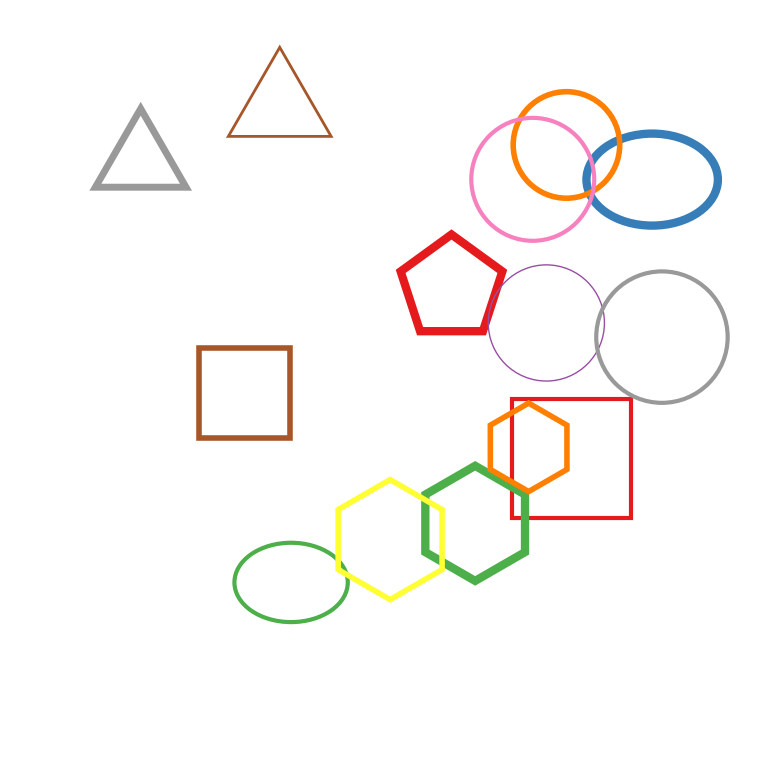[{"shape": "square", "thickness": 1.5, "radius": 0.39, "center": [0.742, 0.405]}, {"shape": "pentagon", "thickness": 3, "radius": 0.35, "center": [0.586, 0.626]}, {"shape": "oval", "thickness": 3, "radius": 0.43, "center": [0.847, 0.767]}, {"shape": "oval", "thickness": 1.5, "radius": 0.37, "center": [0.378, 0.244]}, {"shape": "hexagon", "thickness": 3, "radius": 0.37, "center": [0.617, 0.32]}, {"shape": "circle", "thickness": 0.5, "radius": 0.38, "center": [0.71, 0.581]}, {"shape": "circle", "thickness": 2, "radius": 0.35, "center": [0.736, 0.812]}, {"shape": "hexagon", "thickness": 2, "radius": 0.29, "center": [0.687, 0.419]}, {"shape": "hexagon", "thickness": 2, "radius": 0.39, "center": [0.507, 0.299]}, {"shape": "triangle", "thickness": 1, "radius": 0.39, "center": [0.363, 0.861]}, {"shape": "square", "thickness": 2, "radius": 0.29, "center": [0.317, 0.49]}, {"shape": "circle", "thickness": 1.5, "radius": 0.4, "center": [0.692, 0.767]}, {"shape": "circle", "thickness": 1.5, "radius": 0.43, "center": [0.86, 0.562]}, {"shape": "triangle", "thickness": 2.5, "radius": 0.34, "center": [0.183, 0.791]}]